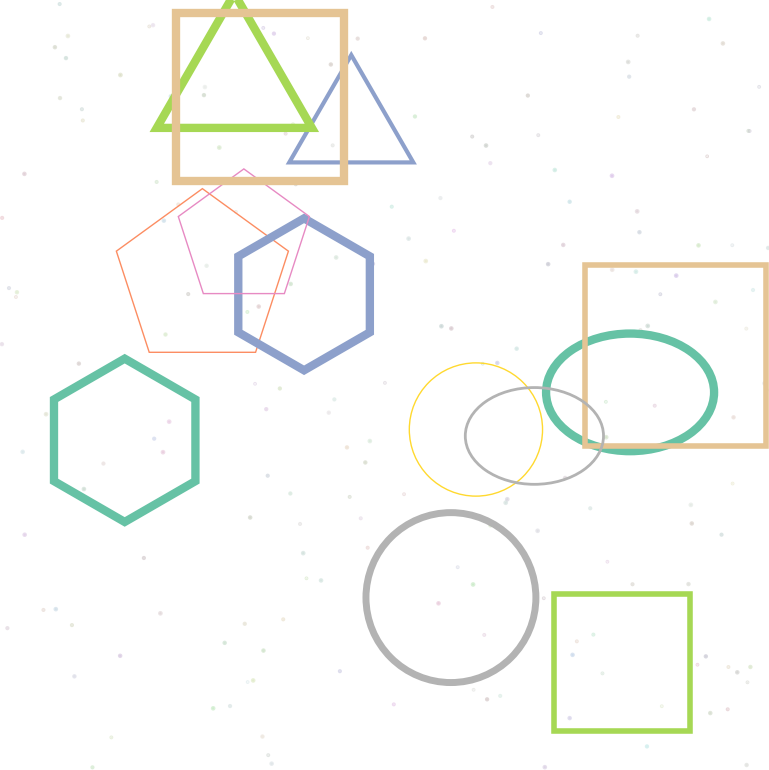[{"shape": "oval", "thickness": 3, "radius": 0.55, "center": [0.818, 0.49]}, {"shape": "hexagon", "thickness": 3, "radius": 0.53, "center": [0.162, 0.428]}, {"shape": "pentagon", "thickness": 0.5, "radius": 0.59, "center": [0.263, 0.638]}, {"shape": "hexagon", "thickness": 3, "radius": 0.49, "center": [0.395, 0.618]}, {"shape": "triangle", "thickness": 1.5, "radius": 0.46, "center": [0.456, 0.836]}, {"shape": "pentagon", "thickness": 0.5, "radius": 0.45, "center": [0.317, 0.691]}, {"shape": "square", "thickness": 2, "radius": 0.44, "center": [0.808, 0.14]}, {"shape": "triangle", "thickness": 3, "radius": 0.58, "center": [0.304, 0.892]}, {"shape": "circle", "thickness": 0.5, "radius": 0.43, "center": [0.618, 0.442]}, {"shape": "square", "thickness": 2, "radius": 0.59, "center": [0.877, 0.538]}, {"shape": "square", "thickness": 3, "radius": 0.55, "center": [0.338, 0.874]}, {"shape": "circle", "thickness": 2.5, "radius": 0.55, "center": [0.586, 0.224]}, {"shape": "oval", "thickness": 1, "radius": 0.45, "center": [0.694, 0.434]}]